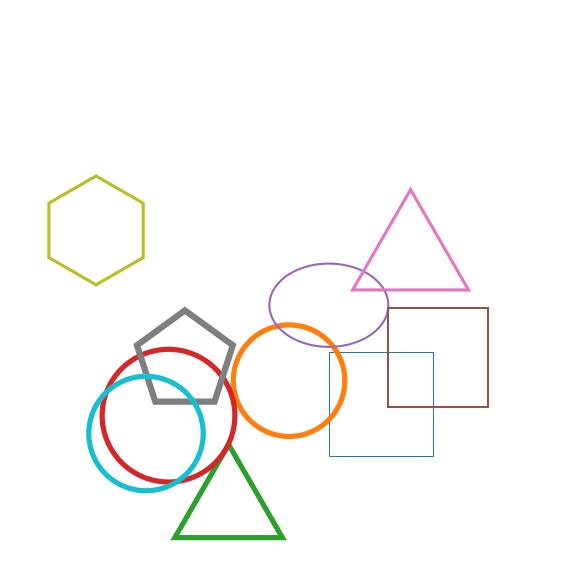[{"shape": "square", "thickness": 0.5, "radius": 0.45, "center": [0.659, 0.299]}, {"shape": "circle", "thickness": 2.5, "radius": 0.48, "center": [0.501, 0.34]}, {"shape": "triangle", "thickness": 2.5, "radius": 0.54, "center": [0.396, 0.122]}, {"shape": "circle", "thickness": 2.5, "radius": 0.57, "center": [0.292, 0.279]}, {"shape": "oval", "thickness": 1, "radius": 0.52, "center": [0.569, 0.471]}, {"shape": "square", "thickness": 1, "radius": 0.43, "center": [0.759, 0.38]}, {"shape": "triangle", "thickness": 1.5, "radius": 0.58, "center": [0.711, 0.555]}, {"shape": "pentagon", "thickness": 3, "radius": 0.44, "center": [0.32, 0.374]}, {"shape": "hexagon", "thickness": 1.5, "radius": 0.47, "center": [0.166, 0.6]}, {"shape": "circle", "thickness": 2.5, "radius": 0.5, "center": [0.253, 0.248]}]